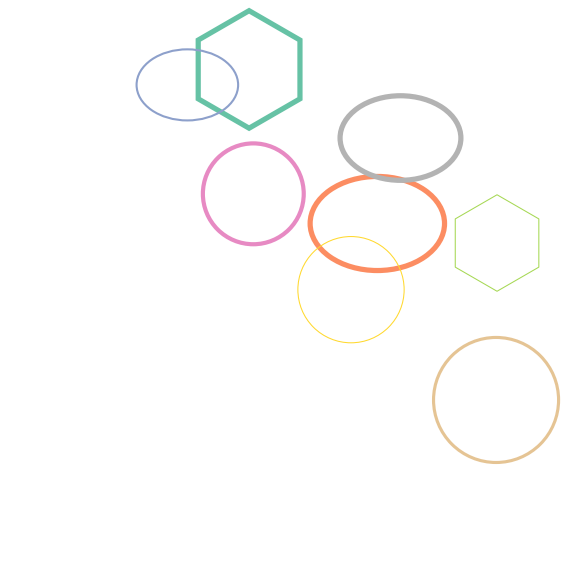[{"shape": "hexagon", "thickness": 2.5, "radius": 0.51, "center": [0.431, 0.879]}, {"shape": "oval", "thickness": 2.5, "radius": 0.58, "center": [0.653, 0.612]}, {"shape": "oval", "thickness": 1, "radius": 0.44, "center": [0.324, 0.852]}, {"shape": "circle", "thickness": 2, "radius": 0.44, "center": [0.439, 0.664]}, {"shape": "hexagon", "thickness": 0.5, "radius": 0.42, "center": [0.861, 0.578]}, {"shape": "circle", "thickness": 0.5, "radius": 0.46, "center": [0.608, 0.498]}, {"shape": "circle", "thickness": 1.5, "radius": 0.54, "center": [0.859, 0.307]}, {"shape": "oval", "thickness": 2.5, "radius": 0.52, "center": [0.693, 0.76]}]